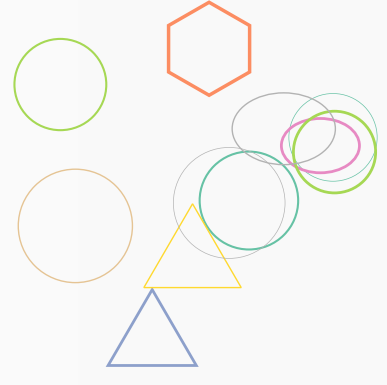[{"shape": "circle", "thickness": 0.5, "radius": 0.57, "center": [0.859, 0.643]}, {"shape": "circle", "thickness": 1.5, "radius": 0.64, "center": [0.642, 0.479]}, {"shape": "hexagon", "thickness": 2.5, "radius": 0.6, "center": [0.54, 0.873]}, {"shape": "triangle", "thickness": 2, "radius": 0.66, "center": [0.393, 0.116]}, {"shape": "oval", "thickness": 2, "radius": 0.5, "center": [0.827, 0.622]}, {"shape": "circle", "thickness": 2, "radius": 0.53, "center": [0.863, 0.605]}, {"shape": "circle", "thickness": 1.5, "radius": 0.59, "center": [0.156, 0.78]}, {"shape": "triangle", "thickness": 1, "radius": 0.73, "center": [0.497, 0.326]}, {"shape": "circle", "thickness": 1, "radius": 0.74, "center": [0.194, 0.413]}, {"shape": "circle", "thickness": 0.5, "radius": 0.72, "center": [0.592, 0.473]}, {"shape": "oval", "thickness": 1, "radius": 0.67, "center": [0.732, 0.666]}]